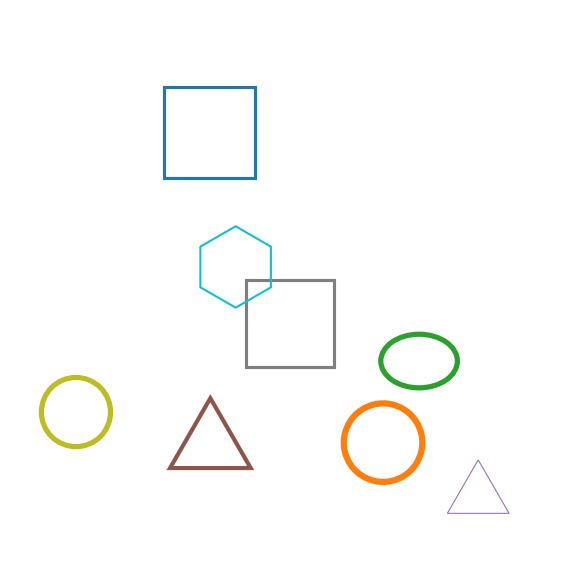[{"shape": "square", "thickness": 1.5, "radius": 0.39, "center": [0.362, 0.77]}, {"shape": "circle", "thickness": 3, "radius": 0.34, "center": [0.663, 0.233]}, {"shape": "oval", "thickness": 2.5, "radius": 0.33, "center": [0.726, 0.374]}, {"shape": "triangle", "thickness": 0.5, "radius": 0.31, "center": [0.828, 0.141]}, {"shape": "triangle", "thickness": 2, "radius": 0.4, "center": [0.364, 0.229]}, {"shape": "square", "thickness": 1.5, "radius": 0.38, "center": [0.502, 0.44]}, {"shape": "circle", "thickness": 2.5, "radius": 0.3, "center": [0.132, 0.286]}, {"shape": "hexagon", "thickness": 1, "radius": 0.35, "center": [0.408, 0.537]}]